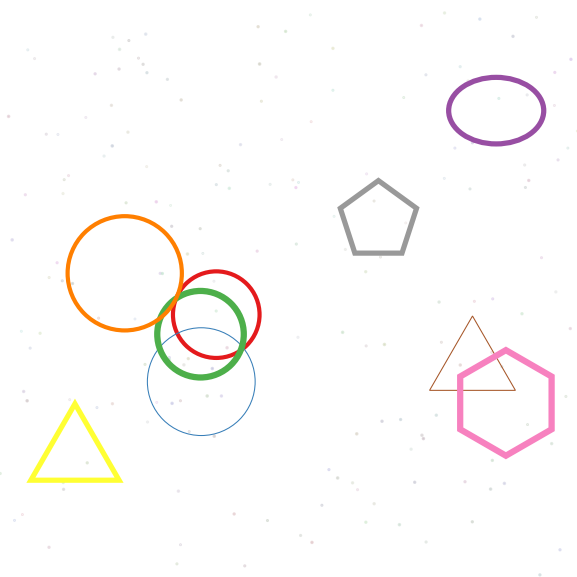[{"shape": "circle", "thickness": 2, "radius": 0.37, "center": [0.374, 0.454]}, {"shape": "circle", "thickness": 0.5, "radius": 0.47, "center": [0.349, 0.338]}, {"shape": "circle", "thickness": 3, "radius": 0.37, "center": [0.347, 0.42]}, {"shape": "oval", "thickness": 2.5, "radius": 0.41, "center": [0.859, 0.808]}, {"shape": "circle", "thickness": 2, "radius": 0.49, "center": [0.216, 0.526]}, {"shape": "triangle", "thickness": 2.5, "radius": 0.44, "center": [0.13, 0.212]}, {"shape": "triangle", "thickness": 0.5, "radius": 0.43, "center": [0.818, 0.366]}, {"shape": "hexagon", "thickness": 3, "radius": 0.46, "center": [0.876, 0.301]}, {"shape": "pentagon", "thickness": 2.5, "radius": 0.35, "center": [0.655, 0.617]}]